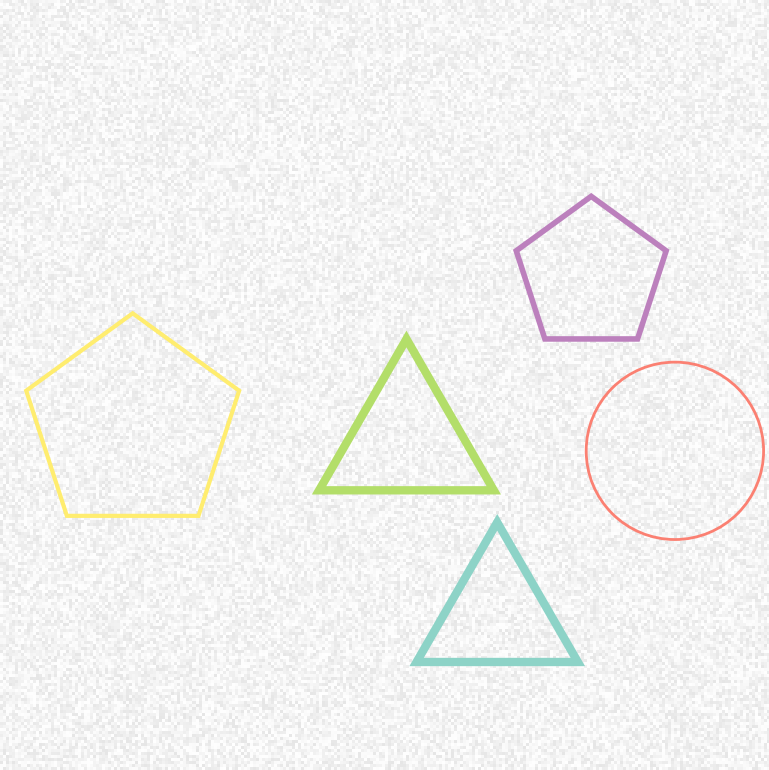[{"shape": "triangle", "thickness": 3, "radius": 0.6, "center": [0.646, 0.201]}, {"shape": "circle", "thickness": 1, "radius": 0.58, "center": [0.876, 0.415]}, {"shape": "triangle", "thickness": 3, "radius": 0.66, "center": [0.528, 0.429]}, {"shape": "pentagon", "thickness": 2, "radius": 0.51, "center": [0.768, 0.643]}, {"shape": "pentagon", "thickness": 1.5, "radius": 0.73, "center": [0.172, 0.448]}]